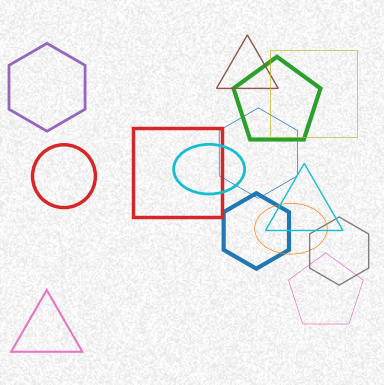[{"shape": "hexagon", "thickness": 0.5, "radius": 0.59, "center": [0.671, 0.602]}, {"shape": "hexagon", "thickness": 3, "radius": 0.49, "center": [0.666, 0.4]}, {"shape": "oval", "thickness": 0.5, "radius": 0.47, "center": [0.756, 0.406]}, {"shape": "pentagon", "thickness": 3, "radius": 0.59, "center": [0.719, 0.734]}, {"shape": "circle", "thickness": 2.5, "radius": 0.41, "center": [0.166, 0.542]}, {"shape": "square", "thickness": 2.5, "radius": 0.58, "center": [0.462, 0.551]}, {"shape": "hexagon", "thickness": 2, "radius": 0.57, "center": [0.122, 0.773]}, {"shape": "triangle", "thickness": 1, "radius": 0.46, "center": [0.643, 0.817]}, {"shape": "pentagon", "thickness": 0.5, "radius": 0.51, "center": [0.846, 0.241]}, {"shape": "triangle", "thickness": 1.5, "radius": 0.53, "center": [0.121, 0.14]}, {"shape": "hexagon", "thickness": 1, "radius": 0.44, "center": [0.881, 0.348]}, {"shape": "square", "thickness": 0.5, "radius": 0.56, "center": [0.814, 0.757]}, {"shape": "triangle", "thickness": 1, "radius": 0.58, "center": [0.79, 0.459]}, {"shape": "oval", "thickness": 2, "radius": 0.46, "center": [0.543, 0.561]}]